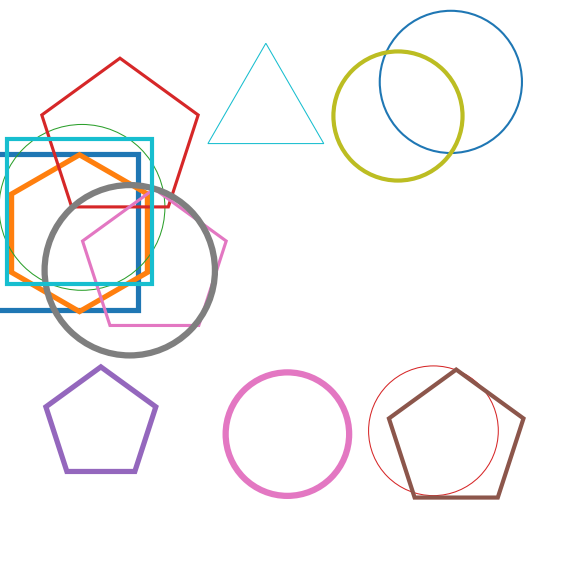[{"shape": "circle", "thickness": 1, "radius": 0.62, "center": [0.781, 0.857]}, {"shape": "square", "thickness": 2.5, "radius": 0.67, "center": [0.104, 0.597]}, {"shape": "hexagon", "thickness": 2.5, "radius": 0.68, "center": [0.138, 0.595]}, {"shape": "circle", "thickness": 0.5, "radius": 0.72, "center": [0.142, 0.64]}, {"shape": "circle", "thickness": 0.5, "radius": 0.56, "center": [0.751, 0.253]}, {"shape": "pentagon", "thickness": 1.5, "radius": 0.71, "center": [0.208, 0.756]}, {"shape": "pentagon", "thickness": 2.5, "radius": 0.5, "center": [0.175, 0.264]}, {"shape": "pentagon", "thickness": 2, "radius": 0.61, "center": [0.79, 0.237]}, {"shape": "pentagon", "thickness": 1.5, "radius": 0.65, "center": [0.267, 0.541]}, {"shape": "circle", "thickness": 3, "radius": 0.53, "center": [0.498, 0.247]}, {"shape": "circle", "thickness": 3, "radius": 0.74, "center": [0.225, 0.531]}, {"shape": "circle", "thickness": 2, "radius": 0.56, "center": [0.689, 0.798]}, {"shape": "triangle", "thickness": 0.5, "radius": 0.58, "center": [0.46, 0.808]}, {"shape": "square", "thickness": 2, "radius": 0.63, "center": [0.138, 0.633]}]